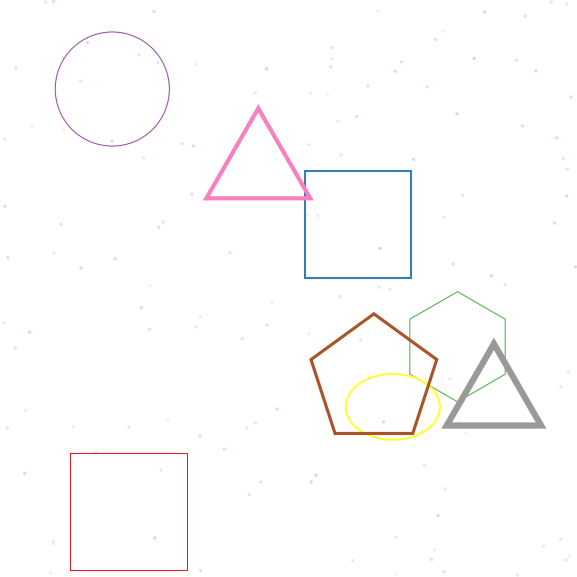[{"shape": "square", "thickness": 0.5, "radius": 0.51, "center": [0.223, 0.113]}, {"shape": "square", "thickness": 1, "radius": 0.46, "center": [0.62, 0.611]}, {"shape": "hexagon", "thickness": 0.5, "radius": 0.48, "center": [0.792, 0.399]}, {"shape": "circle", "thickness": 0.5, "radius": 0.49, "center": [0.194, 0.845]}, {"shape": "oval", "thickness": 1, "radius": 0.41, "center": [0.68, 0.295]}, {"shape": "pentagon", "thickness": 1.5, "radius": 0.57, "center": [0.647, 0.341]}, {"shape": "triangle", "thickness": 2, "radius": 0.52, "center": [0.447, 0.708]}, {"shape": "triangle", "thickness": 3, "radius": 0.47, "center": [0.855, 0.309]}]